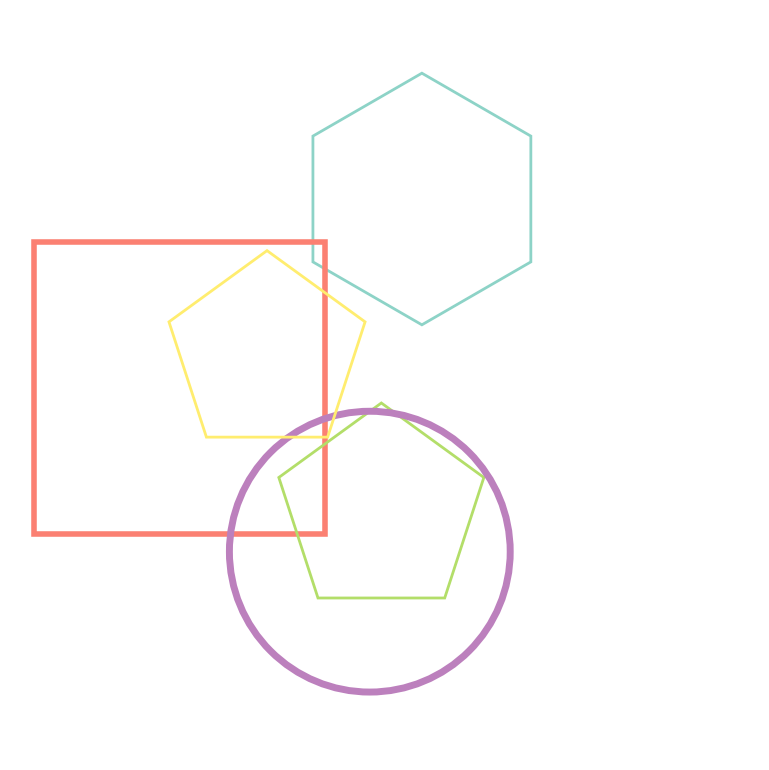[{"shape": "hexagon", "thickness": 1, "radius": 0.82, "center": [0.548, 0.742]}, {"shape": "square", "thickness": 2, "radius": 0.95, "center": [0.233, 0.496]}, {"shape": "pentagon", "thickness": 1, "radius": 0.7, "center": [0.495, 0.337]}, {"shape": "circle", "thickness": 2.5, "radius": 0.91, "center": [0.48, 0.284]}, {"shape": "pentagon", "thickness": 1, "radius": 0.67, "center": [0.347, 0.541]}]